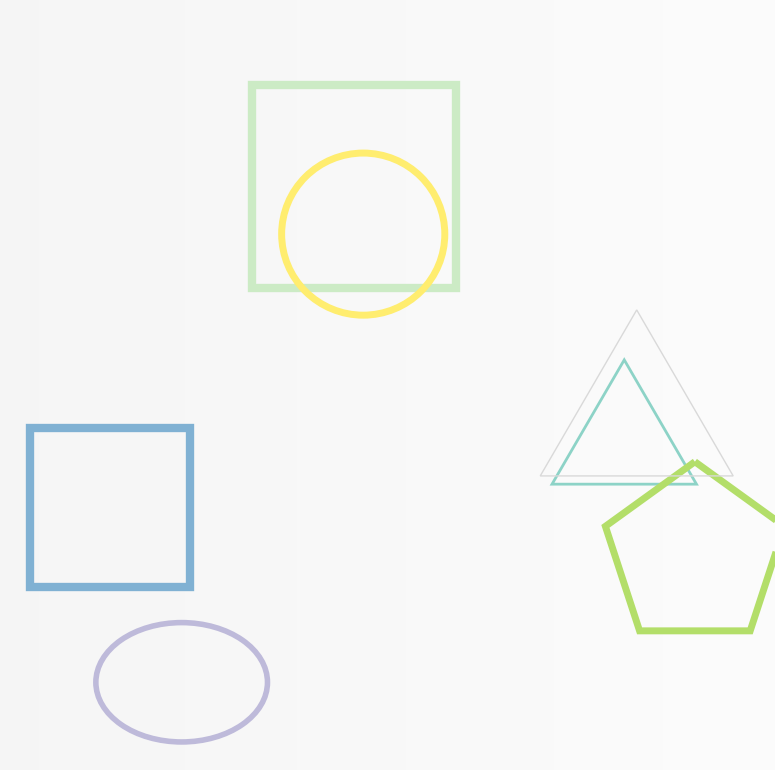[{"shape": "triangle", "thickness": 1, "radius": 0.54, "center": [0.805, 0.425]}, {"shape": "oval", "thickness": 2, "radius": 0.55, "center": [0.234, 0.114]}, {"shape": "square", "thickness": 3, "radius": 0.52, "center": [0.142, 0.341]}, {"shape": "pentagon", "thickness": 2.5, "radius": 0.61, "center": [0.897, 0.279]}, {"shape": "triangle", "thickness": 0.5, "radius": 0.72, "center": [0.822, 0.454]}, {"shape": "square", "thickness": 3, "radius": 0.66, "center": [0.457, 0.758]}, {"shape": "circle", "thickness": 2.5, "radius": 0.53, "center": [0.469, 0.696]}]